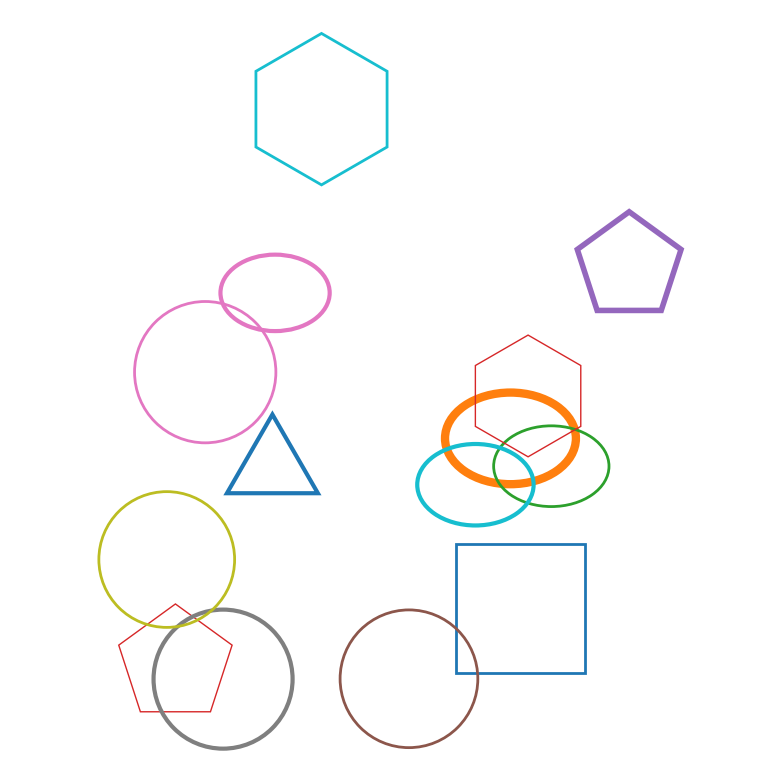[{"shape": "square", "thickness": 1, "radius": 0.42, "center": [0.675, 0.21]}, {"shape": "triangle", "thickness": 1.5, "radius": 0.34, "center": [0.354, 0.394]}, {"shape": "oval", "thickness": 3, "radius": 0.42, "center": [0.663, 0.431]}, {"shape": "oval", "thickness": 1, "radius": 0.37, "center": [0.716, 0.395]}, {"shape": "hexagon", "thickness": 0.5, "radius": 0.4, "center": [0.686, 0.486]}, {"shape": "pentagon", "thickness": 0.5, "radius": 0.39, "center": [0.228, 0.138]}, {"shape": "pentagon", "thickness": 2, "radius": 0.35, "center": [0.817, 0.654]}, {"shape": "circle", "thickness": 1, "radius": 0.45, "center": [0.531, 0.118]}, {"shape": "oval", "thickness": 1.5, "radius": 0.35, "center": [0.357, 0.62]}, {"shape": "circle", "thickness": 1, "radius": 0.46, "center": [0.267, 0.517]}, {"shape": "circle", "thickness": 1.5, "radius": 0.45, "center": [0.29, 0.118]}, {"shape": "circle", "thickness": 1, "radius": 0.44, "center": [0.217, 0.273]}, {"shape": "oval", "thickness": 1.5, "radius": 0.38, "center": [0.617, 0.37]}, {"shape": "hexagon", "thickness": 1, "radius": 0.49, "center": [0.418, 0.858]}]